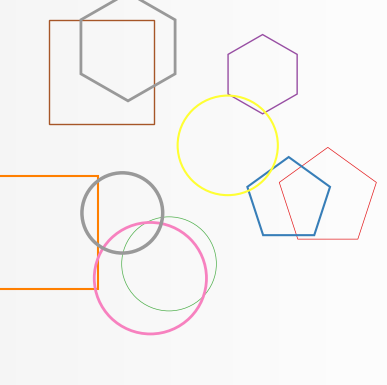[{"shape": "pentagon", "thickness": 0.5, "radius": 0.66, "center": [0.846, 0.485]}, {"shape": "pentagon", "thickness": 1.5, "radius": 0.56, "center": [0.745, 0.48]}, {"shape": "circle", "thickness": 0.5, "radius": 0.61, "center": [0.436, 0.315]}, {"shape": "hexagon", "thickness": 1, "radius": 0.51, "center": [0.678, 0.807]}, {"shape": "square", "thickness": 1.5, "radius": 0.73, "center": [0.107, 0.397]}, {"shape": "circle", "thickness": 1.5, "radius": 0.65, "center": [0.588, 0.622]}, {"shape": "square", "thickness": 1, "radius": 0.67, "center": [0.262, 0.812]}, {"shape": "circle", "thickness": 2, "radius": 0.72, "center": [0.388, 0.277]}, {"shape": "circle", "thickness": 2.5, "radius": 0.52, "center": [0.316, 0.447]}, {"shape": "hexagon", "thickness": 2, "radius": 0.7, "center": [0.33, 0.878]}]